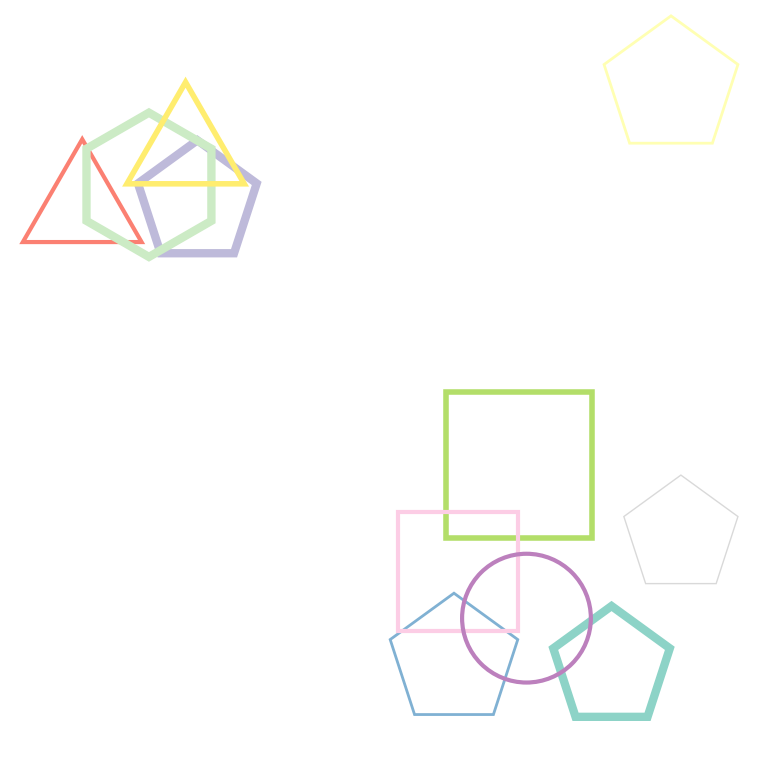[{"shape": "pentagon", "thickness": 3, "radius": 0.4, "center": [0.794, 0.133]}, {"shape": "pentagon", "thickness": 1, "radius": 0.46, "center": [0.871, 0.888]}, {"shape": "pentagon", "thickness": 3, "radius": 0.41, "center": [0.256, 0.737]}, {"shape": "triangle", "thickness": 1.5, "radius": 0.45, "center": [0.107, 0.73]}, {"shape": "pentagon", "thickness": 1, "radius": 0.44, "center": [0.59, 0.142]}, {"shape": "square", "thickness": 2, "radius": 0.47, "center": [0.674, 0.397]}, {"shape": "square", "thickness": 1.5, "radius": 0.39, "center": [0.595, 0.258]}, {"shape": "pentagon", "thickness": 0.5, "radius": 0.39, "center": [0.884, 0.305]}, {"shape": "circle", "thickness": 1.5, "radius": 0.42, "center": [0.684, 0.197]}, {"shape": "hexagon", "thickness": 3, "radius": 0.47, "center": [0.193, 0.76]}, {"shape": "triangle", "thickness": 2, "radius": 0.44, "center": [0.241, 0.805]}]